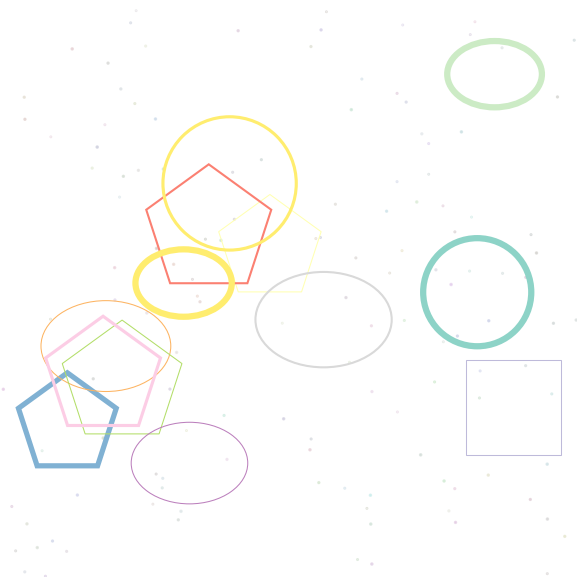[{"shape": "circle", "thickness": 3, "radius": 0.47, "center": [0.826, 0.493]}, {"shape": "pentagon", "thickness": 0.5, "radius": 0.47, "center": [0.467, 0.569]}, {"shape": "square", "thickness": 0.5, "radius": 0.41, "center": [0.889, 0.293]}, {"shape": "pentagon", "thickness": 1, "radius": 0.57, "center": [0.361, 0.601]}, {"shape": "pentagon", "thickness": 2.5, "radius": 0.45, "center": [0.117, 0.265]}, {"shape": "oval", "thickness": 0.5, "radius": 0.56, "center": [0.183, 0.4]}, {"shape": "pentagon", "thickness": 0.5, "radius": 0.54, "center": [0.211, 0.336]}, {"shape": "pentagon", "thickness": 1.5, "radius": 0.52, "center": [0.178, 0.347]}, {"shape": "oval", "thickness": 1, "radius": 0.59, "center": [0.56, 0.446]}, {"shape": "oval", "thickness": 0.5, "radius": 0.5, "center": [0.328, 0.197]}, {"shape": "oval", "thickness": 3, "radius": 0.41, "center": [0.856, 0.871]}, {"shape": "circle", "thickness": 1.5, "radius": 0.58, "center": [0.398, 0.682]}, {"shape": "oval", "thickness": 3, "radius": 0.42, "center": [0.318, 0.509]}]